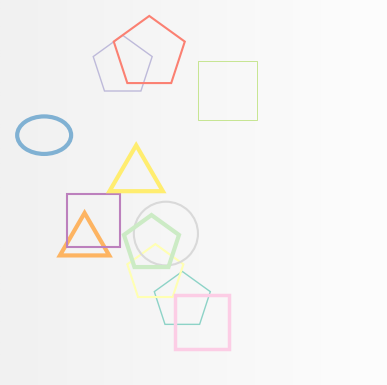[{"shape": "pentagon", "thickness": 1, "radius": 0.38, "center": [0.47, 0.219]}, {"shape": "pentagon", "thickness": 1.5, "radius": 0.38, "center": [0.401, 0.29]}, {"shape": "pentagon", "thickness": 1, "radius": 0.4, "center": [0.317, 0.828]}, {"shape": "pentagon", "thickness": 1.5, "radius": 0.48, "center": [0.385, 0.862]}, {"shape": "oval", "thickness": 3, "radius": 0.35, "center": [0.114, 0.649]}, {"shape": "triangle", "thickness": 3, "radius": 0.37, "center": [0.218, 0.373]}, {"shape": "square", "thickness": 0.5, "radius": 0.39, "center": [0.587, 0.766]}, {"shape": "square", "thickness": 2.5, "radius": 0.35, "center": [0.522, 0.163]}, {"shape": "circle", "thickness": 1.5, "radius": 0.41, "center": [0.428, 0.393]}, {"shape": "square", "thickness": 1.5, "radius": 0.35, "center": [0.242, 0.427]}, {"shape": "pentagon", "thickness": 3, "radius": 0.37, "center": [0.391, 0.367]}, {"shape": "triangle", "thickness": 3, "radius": 0.4, "center": [0.351, 0.543]}]